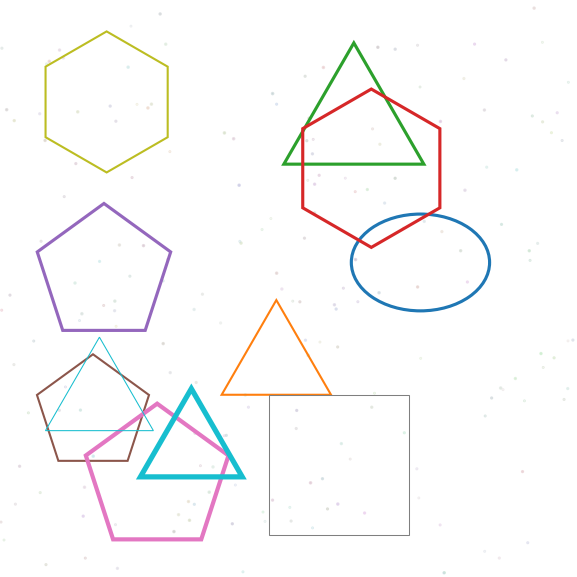[{"shape": "oval", "thickness": 1.5, "radius": 0.6, "center": [0.728, 0.545]}, {"shape": "triangle", "thickness": 1, "radius": 0.55, "center": [0.479, 0.37]}, {"shape": "triangle", "thickness": 1.5, "radius": 0.7, "center": [0.613, 0.785]}, {"shape": "hexagon", "thickness": 1.5, "radius": 0.69, "center": [0.643, 0.708]}, {"shape": "pentagon", "thickness": 1.5, "radius": 0.61, "center": [0.18, 0.525]}, {"shape": "pentagon", "thickness": 1, "radius": 0.51, "center": [0.161, 0.284]}, {"shape": "pentagon", "thickness": 2, "radius": 0.65, "center": [0.272, 0.17]}, {"shape": "square", "thickness": 0.5, "radius": 0.61, "center": [0.588, 0.194]}, {"shape": "hexagon", "thickness": 1, "radius": 0.61, "center": [0.185, 0.823]}, {"shape": "triangle", "thickness": 0.5, "radius": 0.54, "center": [0.172, 0.307]}, {"shape": "triangle", "thickness": 2.5, "radius": 0.51, "center": [0.331, 0.224]}]